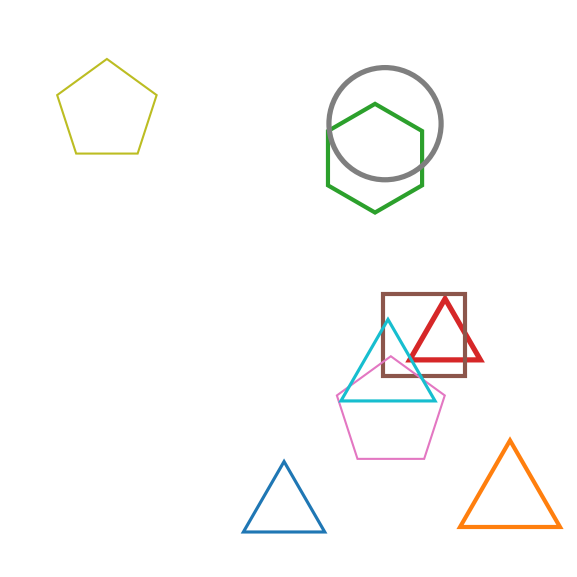[{"shape": "triangle", "thickness": 1.5, "radius": 0.41, "center": [0.492, 0.119]}, {"shape": "triangle", "thickness": 2, "radius": 0.5, "center": [0.883, 0.137]}, {"shape": "hexagon", "thickness": 2, "radius": 0.47, "center": [0.649, 0.725]}, {"shape": "triangle", "thickness": 2.5, "radius": 0.35, "center": [0.771, 0.411]}, {"shape": "square", "thickness": 2, "radius": 0.35, "center": [0.735, 0.419]}, {"shape": "pentagon", "thickness": 1, "radius": 0.49, "center": [0.677, 0.284]}, {"shape": "circle", "thickness": 2.5, "radius": 0.49, "center": [0.667, 0.785]}, {"shape": "pentagon", "thickness": 1, "radius": 0.45, "center": [0.185, 0.806]}, {"shape": "triangle", "thickness": 1.5, "radius": 0.47, "center": [0.672, 0.352]}]